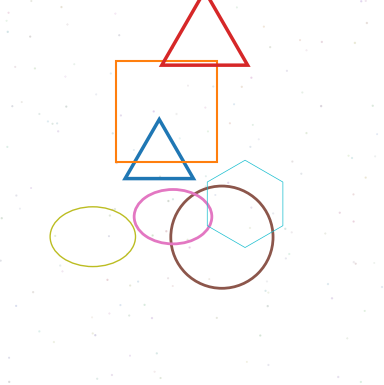[{"shape": "triangle", "thickness": 2.5, "radius": 0.51, "center": [0.414, 0.587]}, {"shape": "square", "thickness": 1.5, "radius": 0.66, "center": [0.432, 0.711]}, {"shape": "triangle", "thickness": 2.5, "radius": 0.64, "center": [0.532, 0.895]}, {"shape": "circle", "thickness": 2, "radius": 0.66, "center": [0.576, 0.384]}, {"shape": "oval", "thickness": 2, "radius": 0.5, "center": [0.449, 0.437]}, {"shape": "oval", "thickness": 1, "radius": 0.55, "center": [0.241, 0.385]}, {"shape": "hexagon", "thickness": 0.5, "radius": 0.57, "center": [0.637, 0.47]}]